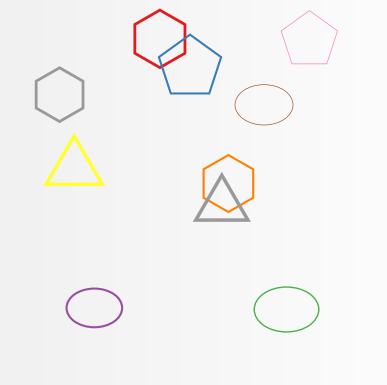[{"shape": "hexagon", "thickness": 2, "radius": 0.37, "center": [0.413, 0.899]}, {"shape": "pentagon", "thickness": 1.5, "radius": 0.42, "center": [0.49, 0.826]}, {"shape": "oval", "thickness": 1, "radius": 0.42, "center": [0.739, 0.196]}, {"shape": "oval", "thickness": 1.5, "radius": 0.36, "center": [0.243, 0.2]}, {"shape": "hexagon", "thickness": 1.5, "radius": 0.37, "center": [0.589, 0.523]}, {"shape": "triangle", "thickness": 2.5, "radius": 0.42, "center": [0.191, 0.563]}, {"shape": "oval", "thickness": 0.5, "radius": 0.37, "center": [0.681, 0.728]}, {"shape": "pentagon", "thickness": 0.5, "radius": 0.38, "center": [0.798, 0.896]}, {"shape": "hexagon", "thickness": 2, "radius": 0.35, "center": [0.154, 0.754]}, {"shape": "triangle", "thickness": 2.5, "radius": 0.39, "center": [0.572, 0.467]}]